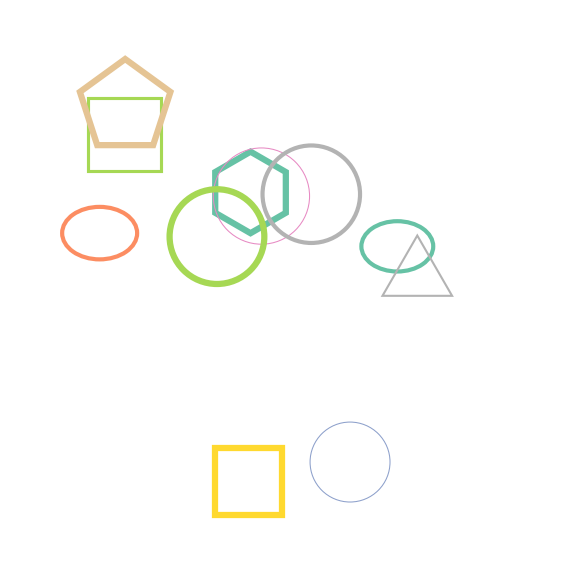[{"shape": "hexagon", "thickness": 3, "radius": 0.35, "center": [0.434, 0.666]}, {"shape": "oval", "thickness": 2, "radius": 0.31, "center": [0.688, 0.573]}, {"shape": "oval", "thickness": 2, "radius": 0.32, "center": [0.173, 0.595]}, {"shape": "circle", "thickness": 0.5, "radius": 0.35, "center": [0.606, 0.199]}, {"shape": "circle", "thickness": 0.5, "radius": 0.42, "center": [0.453, 0.66]}, {"shape": "circle", "thickness": 3, "radius": 0.41, "center": [0.376, 0.589]}, {"shape": "square", "thickness": 1.5, "radius": 0.32, "center": [0.215, 0.765]}, {"shape": "square", "thickness": 3, "radius": 0.29, "center": [0.431, 0.166]}, {"shape": "pentagon", "thickness": 3, "radius": 0.41, "center": [0.217, 0.814]}, {"shape": "circle", "thickness": 2, "radius": 0.42, "center": [0.539, 0.663]}, {"shape": "triangle", "thickness": 1, "radius": 0.35, "center": [0.723, 0.522]}]